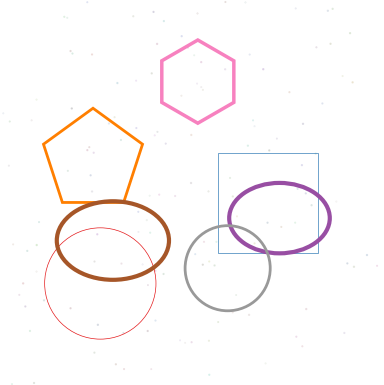[{"shape": "circle", "thickness": 0.5, "radius": 0.72, "center": [0.261, 0.264]}, {"shape": "square", "thickness": 0.5, "radius": 0.65, "center": [0.696, 0.472]}, {"shape": "oval", "thickness": 3, "radius": 0.65, "center": [0.726, 0.433]}, {"shape": "pentagon", "thickness": 2, "radius": 0.68, "center": [0.242, 0.584]}, {"shape": "oval", "thickness": 3, "radius": 0.73, "center": [0.293, 0.375]}, {"shape": "hexagon", "thickness": 2.5, "radius": 0.54, "center": [0.514, 0.788]}, {"shape": "circle", "thickness": 2, "radius": 0.55, "center": [0.591, 0.303]}]